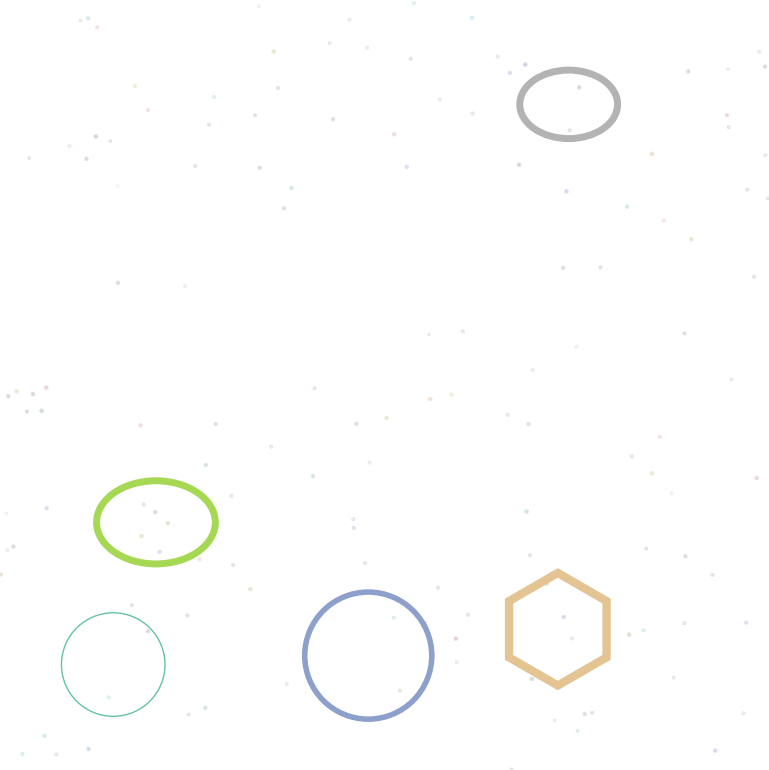[{"shape": "circle", "thickness": 0.5, "radius": 0.34, "center": [0.147, 0.137]}, {"shape": "circle", "thickness": 2, "radius": 0.41, "center": [0.478, 0.149]}, {"shape": "oval", "thickness": 2.5, "radius": 0.39, "center": [0.203, 0.322]}, {"shape": "hexagon", "thickness": 3, "radius": 0.37, "center": [0.724, 0.183]}, {"shape": "oval", "thickness": 2.5, "radius": 0.32, "center": [0.739, 0.864]}]